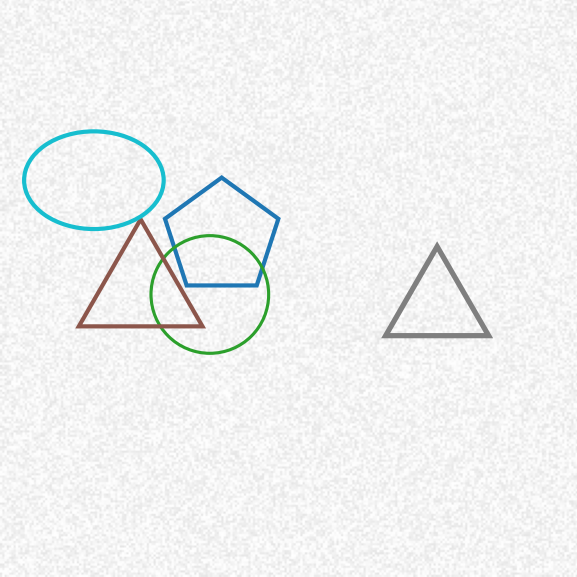[{"shape": "pentagon", "thickness": 2, "radius": 0.52, "center": [0.384, 0.588]}, {"shape": "circle", "thickness": 1.5, "radius": 0.51, "center": [0.363, 0.489]}, {"shape": "triangle", "thickness": 2, "radius": 0.62, "center": [0.244, 0.496]}, {"shape": "triangle", "thickness": 2.5, "radius": 0.51, "center": [0.757, 0.469]}, {"shape": "oval", "thickness": 2, "radius": 0.6, "center": [0.163, 0.687]}]